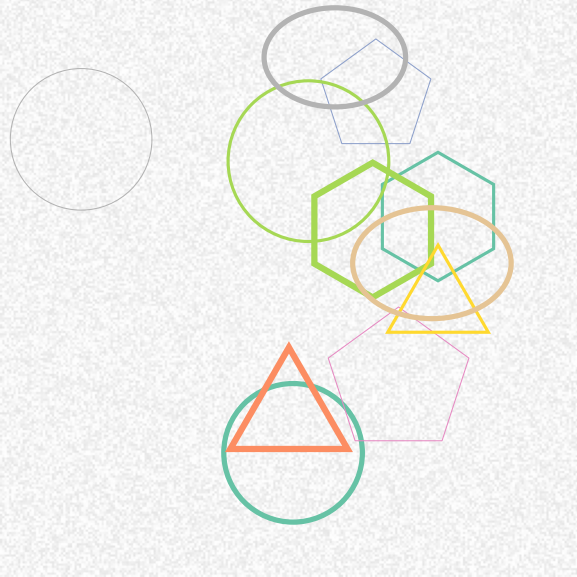[{"shape": "circle", "thickness": 2.5, "radius": 0.6, "center": [0.508, 0.215]}, {"shape": "hexagon", "thickness": 1.5, "radius": 0.56, "center": [0.758, 0.624]}, {"shape": "triangle", "thickness": 3, "radius": 0.59, "center": [0.5, 0.28]}, {"shape": "pentagon", "thickness": 0.5, "radius": 0.5, "center": [0.651, 0.832]}, {"shape": "pentagon", "thickness": 0.5, "radius": 0.64, "center": [0.69, 0.34]}, {"shape": "circle", "thickness": 1.5, "radius": 0.7, "center": [0.534, 0.72]}, {"shape": "hexagon", "thickness": 3, "radius": 0.58, "center": [0.645, 0.601]}, {"shape": "triangle", "thickness": 1.5, "radius": 0.5, "center": [0.759, 0.474]}, {"shape": "oval", "thickness": 2.5, "radius": 0.69, "center": [0.748, 0.543]}, {"shape": "oval", "thickness": 2.5, "radius": 0.61, "center": [0.58, 0.9]}, {"shape": "circle", "thickness": 0.5, "radius": 0.61, "center": [0.14, 0.758]}]